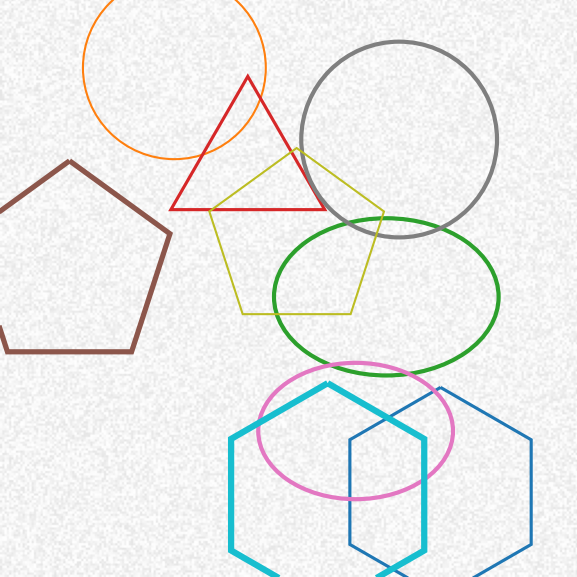[{"shape": "hexagon", "thickness": 1.5, "radius": 0.91, "center": [0.763, 0.147]}, {"shape": "circle", "thickness": 1, "radius": 0.79, "center": [0.302, 0.882]}, {"shape": "oval", "thickness": 2, "radius": 0.97, "center": [0.669, 0.485]}, {"shape": "triangle", "thickness": 1.5, "radius": 0.77, "center": [0.429, 0.713]}, {"shape": "pentagon", "thickness": 2.5, "radius": 0.91, "center": [0.12, 0.538]}, {"shape": "oval", "thickness": 2, "radius": 0.84, "center": [0.616, 0.253]}, {"shape": "circle", "thickness": 2, "radius": 0.85, "center": [0.691, 0.758]}, {"shape": "pentagon", "thickness": 1, "radius": 0.8, "center": [0.514, 0.584]}, {"shape": "hexagon", "thickness": 3, "radius": 0.97, "center": [0.567, 0.143]}]